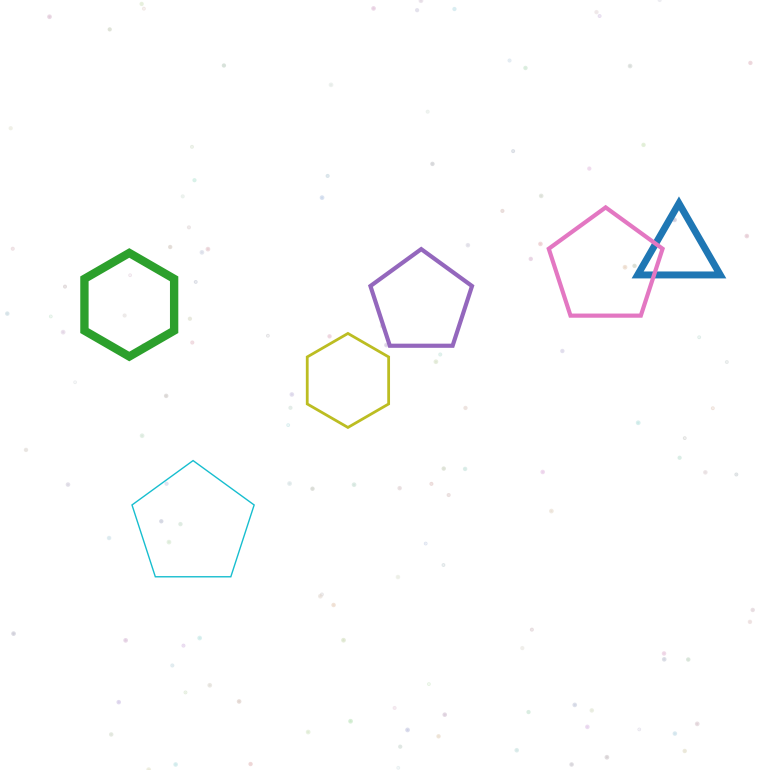[{"shape": "triangle", "thickness": 2.5, "radius": 0.31, "center": [0.882, 0.674]}, {"shape": "hexagon", "thickness": 3, "radius": 0.34, "center": [0.168, 0.604]}, {"shape": "pentagon", "thickness": 1.5, "radius": 0.35, "center": [0.547, 0.607]}, {"shape": "pentagon", "thickness": 1.5, "radius": 0.39, "center": [0.787, 0.653]}, {"shape": "hexagon", "thickness": 1, "radius": 0.31, "center": [0.452, 0.506]}, {"shape": "pentagon", "thickness": 0.5, "radius": 0.42, "center": [0.251, 0.318]}]